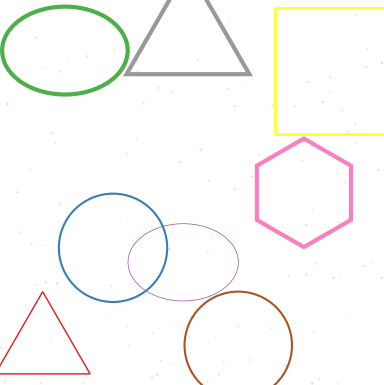[{"shape": "triangle", "thickness": 1, "radius": 0.71, "center": [0.111, 0.1]}, {"shape": "circle", "thickness": 1.5, "radius": 0.7, "center": [0.294, 0.356]}, {"shape": "oval", "thickness": 3, "radius": 0.82, "center": [0.169, 0.869]}, {"shape": "oval", "thickness": 0.5, "radius": 0.72, "center": [0.476, 0.319]}, {"shape": "square", "thickness": 2, "radius": 0.82, "center": [0.878, 0.816]}, {"shape": "circle", "thickness": 1.5, "radius": 0.7, "center": [0.619, 0.103]}, {"shape": "hexagon", "thickness": 3, "radius": 0.71, "center": [0.789, 0.499]}, {"shape": "triangle", "thickness": 3, "radius": 0.92, "center": [0.488, 0.899]}]